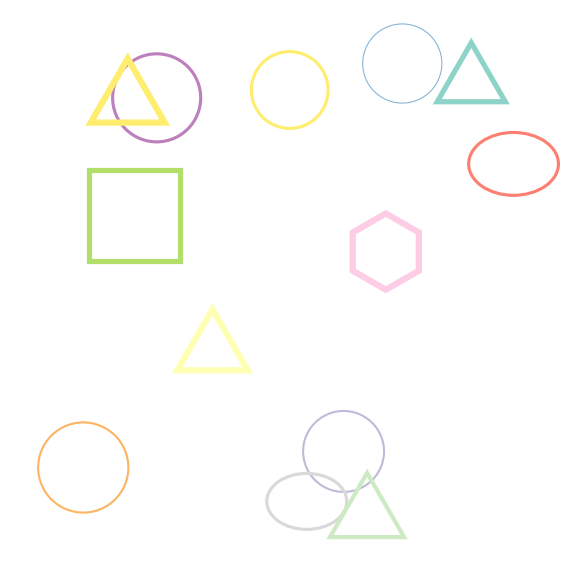[{"shape": "triangle", "thickness": 2.5, "radius": 0.34, "center": [0.816, 0.857]}, {"shape": "triangle", "thickness": 3, "radius": 0.35, "center": [0.368, 0.393]}, {"shape": "circle", "thickness": 1, "radius": 0.35, "center": [0.595, 0.217]}, {"shape": "oval", "thickness": 1.5, "radius": 0.39, "center": [0.889, 0.715]}, {"shape": "circle", "thickness": 0.5, "radius": 0.34, "center": [0.697, 0.889]}, {"shape": "circle", "thickness": 1, "radius": 0.39, "center": [0.144, 0.19]}, {"shape": "square", "thickness": 2.5, "radius": 0.39, "center": [0.233, 0.626]}, {"shape": "hexagon", "thickness": 3, "radius": 0.33, "center": [0.668, 0.563]}, {"shape": "oval", "thickness": 1.5, "radius": 0.35, "center": [0.531, 0.131]}, {"shape": "circle", "thickness": 1.5, "radius": 0.38, "center": [0.271, 0.83]}, {"shape": "triangle", "thickness": 2, "radius": 0.37, "center": [0.636, 0.106]}, {"shape": "circle", "thickness": 1.5, "radius": 0.33, "center": [0.502, 0.843]}, {"shape": "triangle", "thickness": 3, "radius": 0.37, "center": [0.221, 0.824]}]